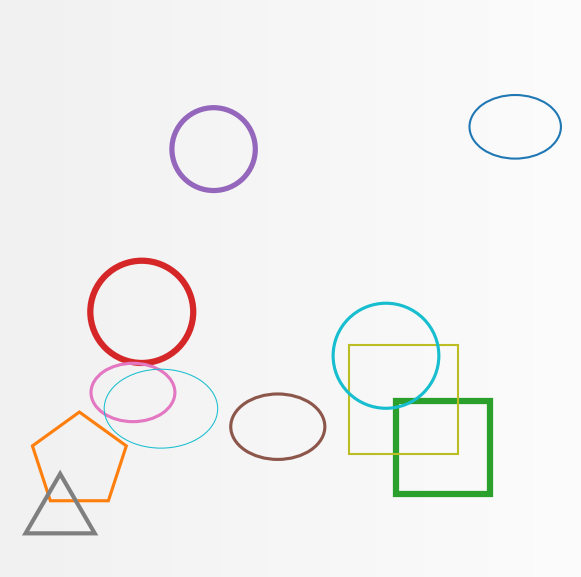[{"shape": "oval", "thickness": 1, "radius": 0.39, "center": [0.886, 0.78]}, {"shape": "pentagon", "thickness": 1.5, "radius": 0.42, "center": [0.137, 0.201]}, {"shape": "square", "thickness": 3, "radius": 0.4, "center": [0.762, 0.225]}, {"shape": "circle", "thickness": 3, "radius": 0.44, "center": [0.244, 0.459]}, {"shape": "circle", "thickness": 2.5, "radius": 0.36, "center": [0.367, 0.741]}, {"shape": "oval", "thickness": 1.5, "radius": 0.4, "center": [0.478, 0.26]}, {"shape": "oval", "thickness": 1.5, "radius": 0.36, "center": [0.229, 0.32]}, {"shape": "triangle", "thickness": 2, "radius": 0.34, "center": [0.103, 0.11]}, {"shape": "square", "thickness": 1, "radius": 0.47, "center": [0.694, 0.307]}, {"shape": "oval", "thickness": 0.5, "radius": 0.49, "center": [0.277, 0.291]}, {"shape": "circle", "thickness": 1.5, "radius": 0.45, "center": [0.664, 0.383]}]